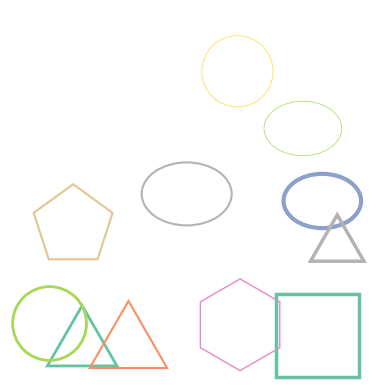[{"shape": "square", "thickness": 2.5, "radius": 0.54, "center": [0.825, 0.129]}, {"shape": "triangle", "thickness": 2, "radius": 0.52, "center": [0.213, 0.102]}, {"shape": "triangle", "thickness": 1.5, "radius": 0.58, "center": [0.334, 0.102]}, {"shape": "oval", "thickness": 3, "radius": 0.5, "center": [0.837, 0.478]}, {"shape": "hexagon", "thickness": 1, "radius": 0.6, "center": [0.624, 0.156]}, {"shape": "oval", "thickness": 0.5, "radius": 0.5, "center": [0.787, 0.666]}, {"shape": "circle", "thickness": 2, "radius": 0.48, "center": [0.129, 0.16]}, {"shape": "circle", "thickness": 0.5, "radius": 0.46, "center": [0.617, 0.815]}, {"shape": "pentagon", "thickness": 1.5, "radius": 0.54, "center": [0.19, 0.414]}, {"shape": "triangle", "thickness": 2.5, "radius": 0.4, "center": [0.876, 0.362]}, {"shape": "oval", "thickness": 1.5, "radius": 0.58, "center": [0.485, 0.496]}]